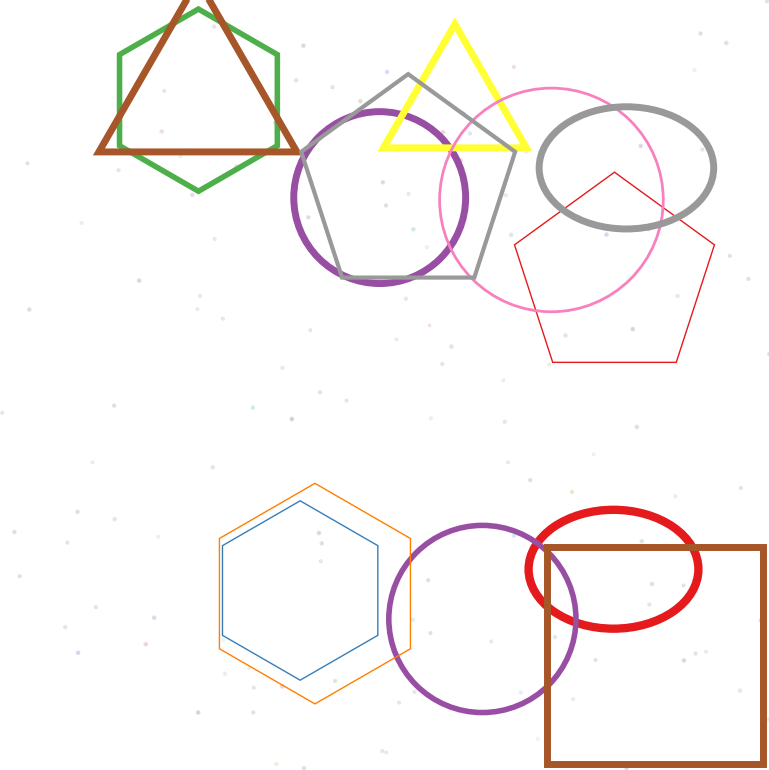[{"shape": "pentagon", "thickness": 0.5, "radius": 0.68, "center": [0.798, 0.64]}, {"shape": "oval", "thickness": 3, "radius": 0.55, "center": [0.797, 0.261]}, {"shape": "hexagon", "thickness": 0.5, "radius": 0.58, "center": [0.39, 0.233]}, {"shape": "hexagon", "thickness": 2, "radius": 0.59, "center": [0.258, 0.87]}, {"shape": "circle", "thickness": 2, "radius": 0.61, "center": [0.626, 0.196]}, {"shape": "circle", "thickness": 2.5, "radius": 0.56, "center": [0.493, 0.743]}, {"shape": "hexagon", "thickness": 0.5, "radius": 0.72, "center": [0.409, 0.229]}, {"shape": "triangle", "thickness": 2.5, "radius": 0.54, "center": [0.591, 0.862]}, {"shape": "square", "thickness": 2.5, "radius": 0.7, "center": [0.85, 0.149]}, {"shape": "triangle", "thickness": 2.5, "radius": 0.74, "center": [0.257, 0.877]}, {"shape": "circle", "thickness": 1, "radius": 0.73, "center": [0.716, 0.74]}, {"shape": "oval", "thickness": 2.5, "radius": 0.57, "center": [0.814, 0.782]}, {"shape": "pentagon", "thickness": 1.5, "radius": 0.73, "center": [0.53, 0.758]}]